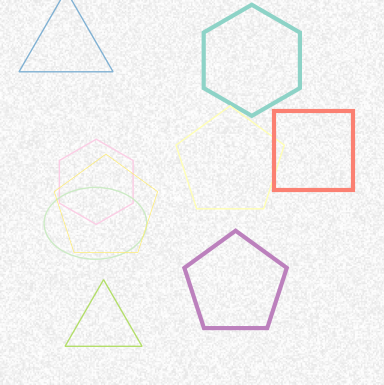[{"shape": "hexagon", "thickness": 3, "radius": 0.72, "center": [0.654, 0.843]}, {"shape": "pentagon", "thickness": 1, "radius": 0.74, "center": [0.598, 0.577]}, {"shape": "square", "thickness": 3, "radius": 0.51, "center": [0.813, 0.61]}, {"shape": "triangle", "thickness": 1, "radius": 0.71, "center": [0.172, 0.884]}, {"shape": "triangle", "thickness": 1, "radius": 0.58, "center": [0.269, 0.158]}, {"shape": "hexagon", "thickness": 1, "radius": 0.55, "center": [0.25, 0.528]}, {"shape": "pentagon", "thickness": 3, "radius": 0.7, "center": [0.612, 0.261]}, {"shape": "oval", "thickness": 1, "radius": 0.67, "center": [0.248, 0.42]}, {"shape": "pentagon", "thickness": 0.5, "radius": 0.71, "center": [0.275, 0.459]}]